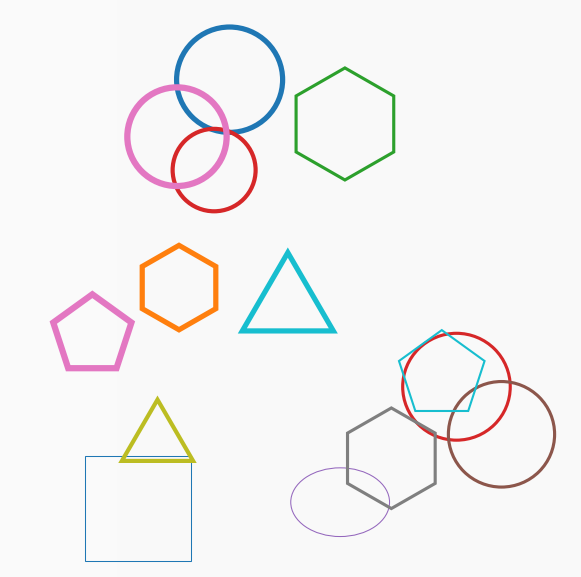[{"shape": "square", "thickness": 0.5, "radius": 0.45, "center": [0.237, 0.119]}, {"shape": "circle", "thickness": 2.5, "radius": 0.46, "center": [0.395, 0.861]}, {"shape": "hexagon", "thickness": 2.5, "radius": 0.37, "center": [0.308, 0.501]}, {"shape": "hexagon", "thickness": 1.5, "radius": 0.48, "center": [0.593, 0.784]}, {"shape": "circle", "thickness": 2, "radius": 0.36, "center": [0.368, 0.705]}, {"shape": "circle", "thickness": 1.5, "radius": 0.46, "center": [0.785, 0.329]}, {"shape": "oval", "thickness": 0.5, "radius": 0.42, "center": [0.585, 0.13]}, {"shape": "circle", "thickness": 1.5, "radius": 0.46, "center": [0.863, 0.247]}, {"shape": "pentagon", "thickness": 3, "radius": 0.35, "center": [0.159, 0.419]}, {"shape": "circle", "thickness": 3, "radius": 0.43, "center": [0.304, 0.762]}, {"shape": "hexagon", "thickness": 1.5, "radius": 0.44, "center": [0.673, 0.206]}, {"shape": "triangle", "thickness": 2, "radius": 0.35, "center": [0.271, 0.236]}, {"shape": "pentagon", "thickness": 1, "radius": 0.39, "center": [0.76, 0.35]}, {"shape": "triangle", "thickness": 2.5, "radius": 0.45, "center": [0.495, 0.471]}]